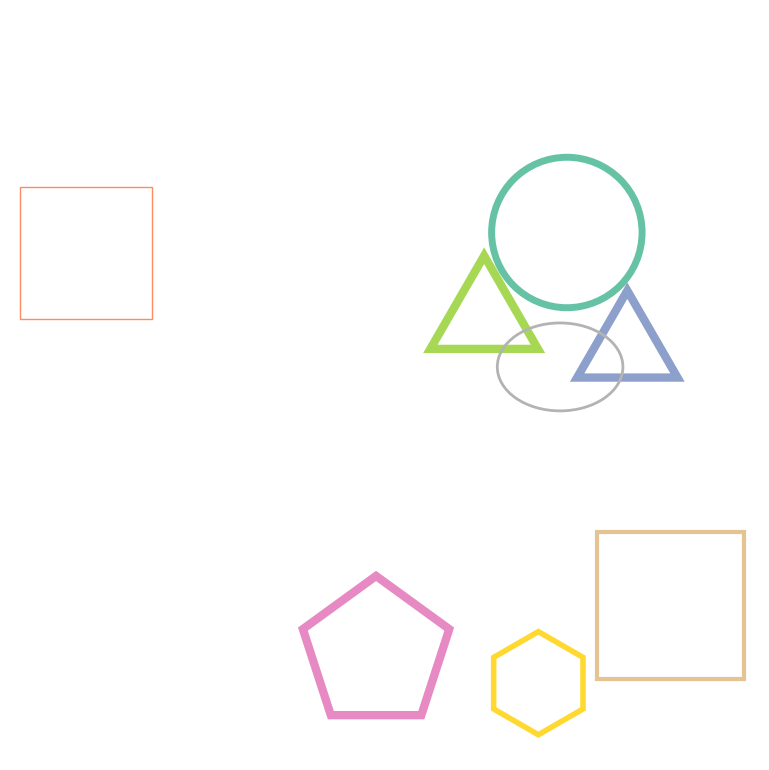[{"shape": "circle", "thickness": 2.5, "radius": 0.49, "center": [0.736, 0.698]}, {"shape": "square", "thickness": 0.5, "radius": 0.43, "center": [0.112, 0.671]}, {"shape": "triangle", "thickness": 3, "radius": 0.38, "center": [0.815, 0.547]}, {"shape": "pentagon", "thickness": 3, "radius": 0.5, "center": [0.488, 0.152]}, {"shape": "triangle", "thickness": 3, "radius": 0.4, "center": [0.629, 0.587]}, {"shape": "hexagon", "thickness": 2, "radius": 0.33, "center": [0.699, 0.113]}, {"shape": "square", "thickness": 1.5, "radius": 0.48, "center": [0.87, 0.214]}, {"shape": "oval", "thickness": 1, "radius": 0.41, "center": [0.727, 0.523]}]